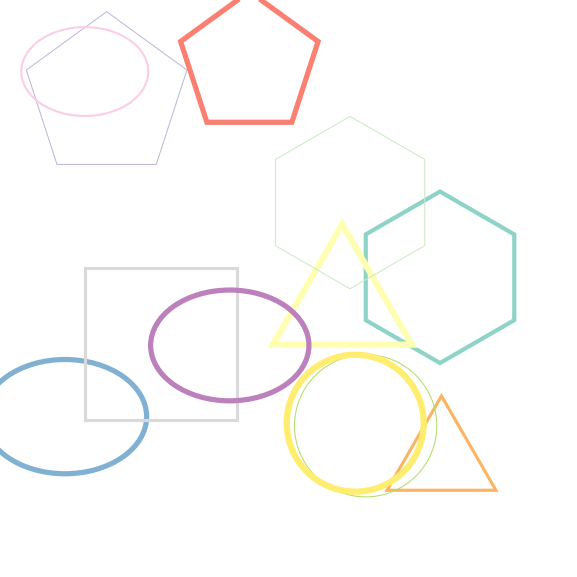[{"shape": "hexagon", "thickness": 2, "radius": 0.74, "center": [0.762, 0.519]}, {"shape": "triangle", "thickness": 3, "radius": 0.69, "center": [0.593, 0.472]}, {"shape": "pentagon", "thickness": 0.5, "radius": 0.73, "center": [0.185, 0.833]}, {"shape": "pentagon", "thickness": 2.5, "radius": 0.63, "center": [0.432, 0.889]}, {"shape": "oval", "thickness": 2.5, "radius": 0.71, "center": [0.113, 0.278]}, {"shape": "triangle", "thickness": 1.5, "radius": 0.54, "center": [0.764, 0.205]}, {"shape": "circle", "thickness": 0.5, "radius": 0.62, "center": [0.633, 0.262]}, {"shape": "oval", "thickness": 1, "radius": 0.55, "center": [0.147, 0.875]}, {"shape": "square", "thickness": 1.5, "radius": 0.66, "center": [0.278, 0.403]}, {"shape": "oval", "thickness": 2.5, "radius": 0.69, "center": [0.398, 0.401]}, {"shape": "hexagon", "thickness": 0.5, "radius": 0.75, "center": [0.606, 0.648]}, {"shape": "circle", "thickness": 3, "radius": 0.59, "center": [0.615, 0.266]}]